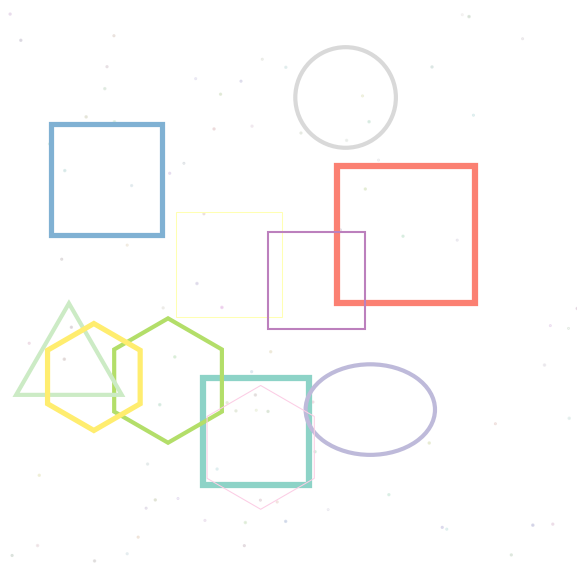[{"shape": "square", "thickness": 3, "radius": 0.46, "center": [0.443, 0.252]}, {"shape": "square", "thickness": 0.5, "radius": 0.46, "center": [0.397, 0.541]}, {"shape": "oval", "thickness": 2, "radius": 0.56, "center": [0.641, 0.29]}, {"shape": "square", "thickness": 3, "radius": 0.59, "center": [0.703, 0.593]}, {"shape": "square", "thickness": 2.5, "radius": 0.48, "center": [0.185, 0.688]}, {"shape": "hexagon", "thickness": 2, "radius": 0.54, "center": [0.291, 0.34]}, {"shape": "hexagon", "thickness": 0.5, "radius": 0.54, "center": [0.451, 0.224]}, {"shape": "circle", "thickness": 2, "radius": 0.44, "center": [0.598, 0.83]}, {"shape": "square", "thickness": 1, "radius": 0.42, "center": [0.547, 0.513]}, {"shape": "triangle", "thickness": 2, "radius": 0.53, "center": [0.119, 0.368]}, {"shape": "hexagon", "thickness": 2.5, "radius": 0.46, "center": [0.163, 0.346]}]